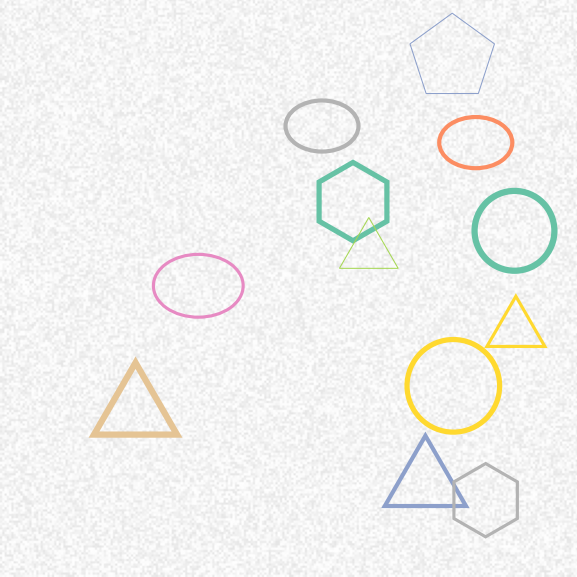[{"shape": "hexagon", "thickness": 2.5, "radius": 0.34, "center": [0.611, 0.65]}, {"shape": "circle", "thickness": 3, "radius": 0.35, "center": [0.891, 0.599]}, {"shape": "oval", "thickness": 2, "radius": 0.32, "center": [0.824, 0.752]}, {"shape": "pentagon", "thickness": 0.5, "radius": 0.38, "center": [0.783, 0.899]}, {"shape": "triangle", "thickness": 2, "radius": 0.41, "center": [0.737, 0.163]}, {"shape": "oval", "thickness": 1.5, "radius": 0.39, "center": [0.343, 0.504]}, {"shape": "triangle", "thickness": 0.5, "radius": 0.29, "center": [0.639, 0.564]}, {"shape": "circle", "thickness": 2.5, "radius": 0.4, "center": [0.785, 0.331]}, {"shape": "triangle", "thickness": 1.5, "radius": 0.29, "center": [0.893, 0.428]}, {"shape": "triangle", "thickness": 3, "radius": 0.42, "center": [0.235, 0.288]}, {"shape": "hexagon", "thickness": 1.5, "radius": 0.32, "center": [0.841, 0.133]}, {"shape": "oval", "thickness": 2, "radius": 0.32, "center": [0.558, 0.781]}]